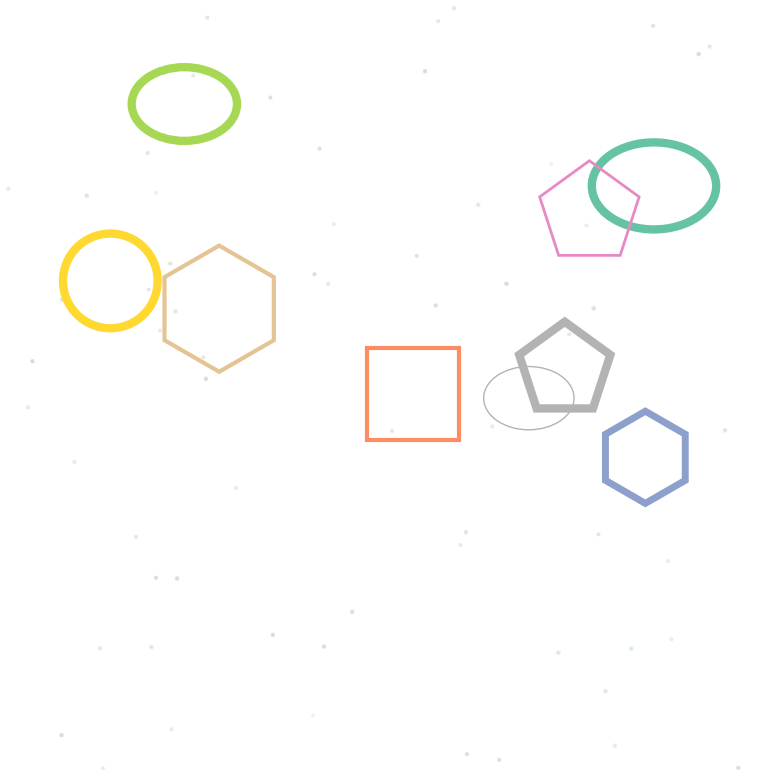[{"shape": "oval", "thickness": 3, "radius": 0.4, "center": [0.849, 0.759]}, {"shape": "square", "thickness": 1.5, "radius": 0.3, "center": [0.536, 0.488]}, {"shape": "hexagon", "thickness": 2.5, "radius": 0.3, "center": [0.838, 0.406]}, {"shape": "pentagon", "thickness": 1, "radius": 0.34, "center": [0.765, 0.723]}, {"shape": "oval", "thickness": 3, "radius": 0.34, "center": [0.239, 0.865]}, {"shape": "circle", "thickness": 3, "radius": 0.31, "center": [0.143, 0.635]}, {"shape": "hexagon", "thickness": 1.5, "radius": 0.41, "center": [0.285, 0.599]}, {"shape": "oval", "thickness": 0.5, "radius": 0.29, "center": [0.687, 0.483]}, {"shape": "pentagon", "thickness": 3, "radius": 0.31, "center": [0.733, 0.52]}]